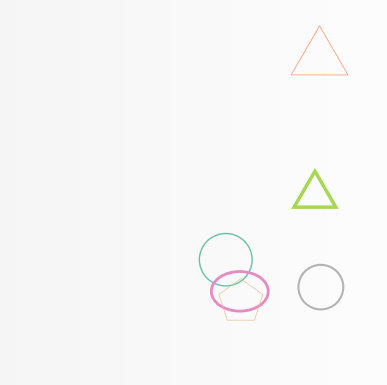[{"shape": "circle", "thickness": 1, "radius": 0.34, "center": [0.583, 0.325]}, {"shape": "triangle", "thickness": 0.5, "radius": 0.42, "center": [0.825, 0.848]}, {"shape": "oval", "thickness": 2, "radius": 0.37, "center": [0.619, 0.243]}, {"shape": "triangle", "thickness": 2.5, "radius": 0.31, "center": [0.813, 0.493]}, {"shape": "pentagon", "thickness": 0.5, "radius": 0.3, "center": [0.622, 0.217]}, {"shape": "circle", "thickness": 1.5, "radius": 0.29, "center": [0.828, 0.254]}]